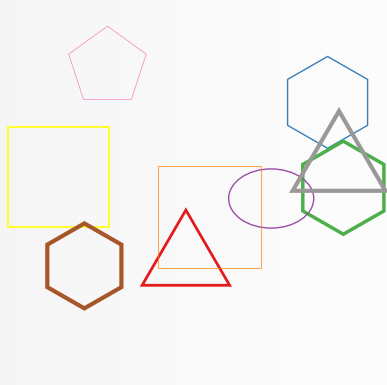[{"shape": "triangle", "thickness": 2, "radius": 0.65, "center": [0.48, 0.324]}, {"shape": "hexagon", "thickness": 1, "radius": 0.6, "center": [0.845, 0.734]}, {"shape": "hexagon", "thickness": 2.5, "radius": 0.6, "center": [0.886, 0.512]}, {"shape": "oval", "thickness": 1, "radius": 0.55, "center": [0.7, 0.484]}, {"shape": "square", "thickness": 0.5, "radius": 0.66, "center": [0.541, 0.437]}, {"shape": "square", "thickness": 1.5, "radius": 0.65, "center": [0.151, 0.54]}, {"shape": "hexagon", "thickness": 3, "radius": 0.55, "center": [0.218, 0.309]}, {"shape": "pentagon", "thickness": 0.5, "radius": 0.53, "center": [0.277, 0.827]}, {"shape": "triangle", "thickness": 3, "radius": 0.69, "center": [0.875, 0.573]}]